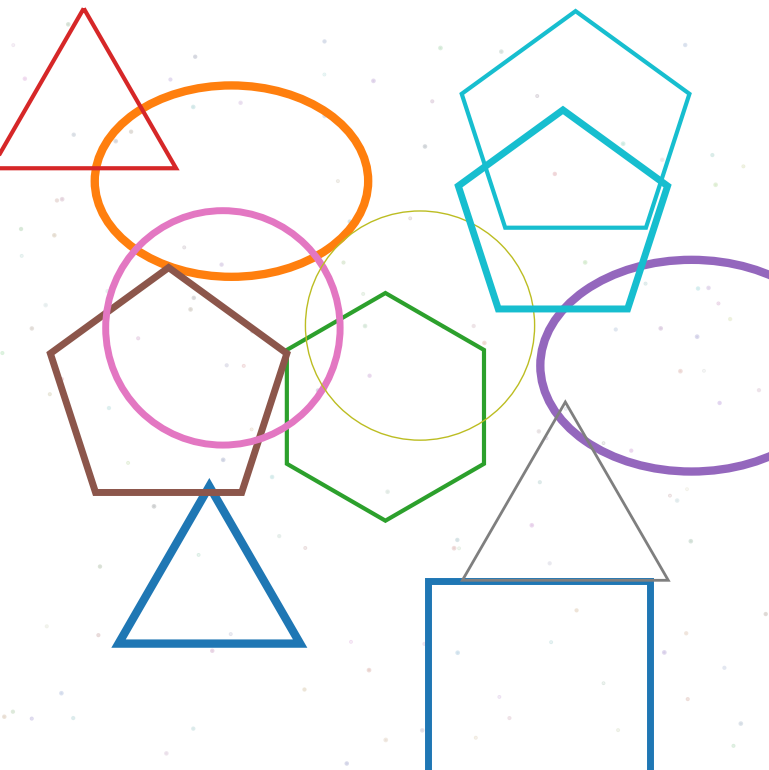[{"shape": "triangle", "thickness": 3, "radius": 0.68, "center": [0.272, 0.232]}, {"shape": "square", "thickness": 2.5, "radius": 0.72, "center": [0.7, 0.101]}, {"shape": "oval", "thickness": 3, "radius": 0.89, "center": [0.301, 0.765]}, {"shape": "hexagon", "thickness": 1.5, "radius": 0.74, "center": [0.501, 0.472]}, {"shape": "triangle", "thickness": 1.5, "radius": 0.69, "center": [0.109, 0.851]}, {"shape": "oval", "thickness": 3, "radius": 0.98, "center": [0.898, 0.525]}, {"shape": "pentagon", "thickness": 2.5, "radius": 0.81, "center": [0.219, 0.491]}, {"shape": "circle", "thickness": 2.5, "radius": 0.76, "center": [0.289, 0.574]}, {"shape": "triangle", "thickness": 1, "radius": 0.77, "center": [0.734, 0.324]}, {"shape": "circle", "thickness": 0.5, "radius": 0.74, "center": [0.545, 0.577]}, {"shape": "pentagon", "thickness": 1.5, "radius": 0.78, "center": [0.747, 0.83]}, {"shape": "pentagon", "thickness": 2.5, "radius": 0.71, "center": [0.731, 0.714]}]